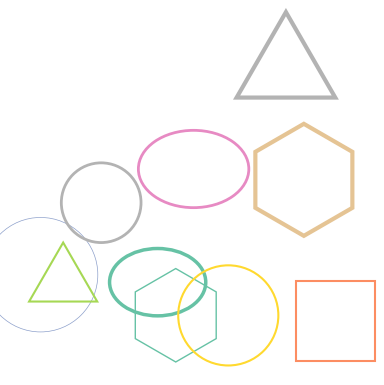[{"shape": "hexagon", "thickness": 1, "radius": 0.61, "center": [0.456, 0.181]}, {"shape": "oval", "thickness": 2.5, "radius": 0.62, "center": [0.41, 0.267]}, {"shape": "square", "thickness": 1.5, "radius": 0.52, "center": [0.871, 0.166]}, {"shape": "circle", "thickness": 0.5, "radius": 0.74, "center": [0.105, 0.287]}, {"shape": "oval", "thickness": 2, "radius": 0.72, "center": [0.503, 0.561]}, {"shape": "triangle", "thickness": 1.5, "radius": 0.51, "center": [0.164, 0.268]}, {"shape": "circle", "thickness": 1.5, "radius": 0.65, "center": [0.593, 0.181]}, {"shape": "hexagon", "thickness": 3, "radius": 0.73, "center": [0.789, 0.533]}, {"shape": "triangle", "thickness": 3, "radius": 0.74, "center": [0.743, 0.821]}, {"shape": "circle", "thickness": 2, "radius": 0.52, "center": [0.263, 0.473]}]